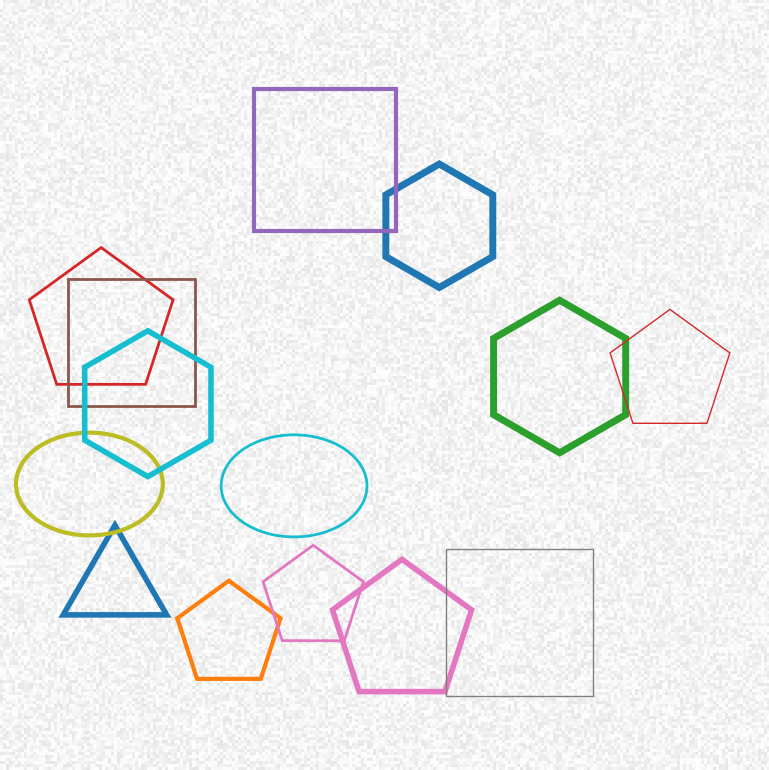[{"shape": "hexagon", "thickness": 2.5, "radius": 0.4, "center": [0.571, 0.707]}, {"shape": "triangle", "thickness": 2, "radius": 0.39, "center": [0.149, 0.24]}, {"shape": "pentagon", "thickness": 1.5, "radius": 0.35, "center": [0.297, 0.175]}, {"shape": "hexagon", "thickness": 2.5, "radius": 0.5, "center": [0.727, 0.511]}, {"shape": "pentagon", "thickness": 0.5, "radius": 0.41, "center": [0.87, 0.516]}, {"shape": "pentagon", "thickness": 1, "radius": 0.49, "center": [0.131, 0.58]}, {"shape": "square", "thickness": 1.5, "radius": 0.46, "center": [0.422, 0.793]}, {"shape": "square", "thickness": 1, "radius": 0.41, "center": [0.171, 0.555]}, {"shape": "pentagon", "thickness": 2, "radius": 0.47, "center": [0.522, 0.179]}, {"shape": "pentagon", "thickness": 1, "radius": 0.34, "center": [0.407, 0.223]}, {"shape": "square", "thickness": 0.5, "radius": 0.48, "center": [0.675, 0.191]}, {"shape": "oval", "thickness": 1.5, "radius": 0.48, "center": [0.116, 0.371]}, {"shape": "oval", "thickness": 1, "radius": 0.47, "center": [0.382, 0.369]}, {"shape": "hexagon", "thickness": 2, "radius": 0.47, "center": [0.192, 0.476]}]